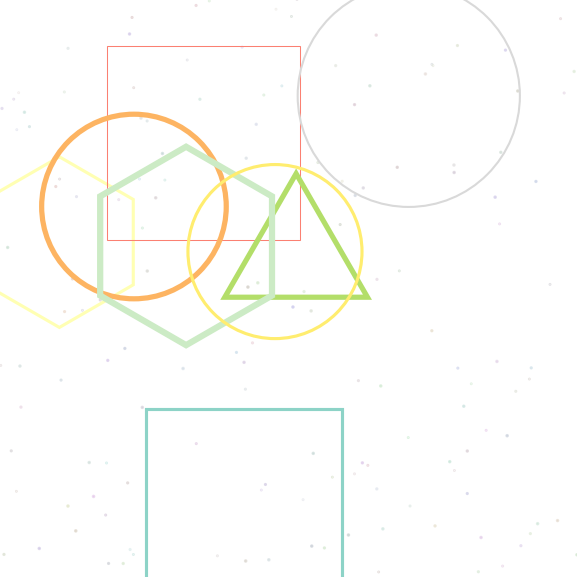[{"shape": "square", "thickness": 1.5, "radius": 0.85, "center": [0.422, 0.121]}, {"shape": "hexagon", "thickness": 1.5, "radius": 0.74, "center": [0.103, 0.58]}, {"shape": "square", "thickness": 0.5, "radius": 0.84, "center": [0.352, 0.752]}, {"shape": "circle", "thickness": 2.5, "radius": 0.8, "center": [0.232, 0.642]}, {"shape": "triangle", "thickness": 2.5, "radius": 0.71, "center": [0.513, 0.556]}, {"shape": "circle", "thickness": 1, "radius": 0.96, "center": [0.708, 0.833]}, {"shape": "hexagon", "thickness": 3, "radius": 0.86, "center": [0.322, 0.573]}, {"shape": "circle", "thickness": 1.5, "radius": 0.75, "center": [0.476, 0.563]}]